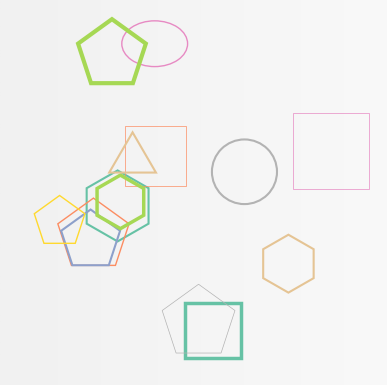[{"shape": "square", "thickness": 2.5, "radius": 0.36, "center": [0.55, 0.142]}, {"shape": "hexagon", "thickness": 1.5, "radius": 0.46, "center": [0.303, 0.465]}, {"shape": "square", "thickness": 0.5, "radius": 0.4, "center": [0.4, 0.595]}, {"shape": "pentagon", "thickness": 1, "radius": 0.48, "center": [0.241, 0.389]}, {"shape": "pentagon", "thickness": 1.5, "radius": 0.4, "center": [0.234, 0.376]}, {"shape": "square", "thickness": 0.5, "radius": 0.49, "center": [0.854, 0.608]}, {"shape": "oval", "thickness": 1, "radius": 0.42, "center": [0.399, 0.886]}, {"shape": "hexagon", "thickness": 2.5, "radius": 0.35, "center": [0.311, 0.476]}, {"shape": "pentagon", "thickness": 3, "radius": 0.46, "center": [0.289, 0.858]}, {"shape": "pentagon", "thickness": 1, "radius": 0.34, "center": [0.154, 0.424]}, {"shape": "triangle", "thickness": 1.5, "radius": 0.35, "center": [0.342, 0.587]}, {"shape": "hexagon", "thickness": 1.5, "radius": 0.38, "center": [0.744, 0.315]}, {"shape": "circle", "thickness": 1.5, "radius": 0.42, "center": [0.631, 0.554]}, {"shape": "pentagon", "thickness": 0.5, "radius": 0.49, "center": [0.512, 0.163]}]